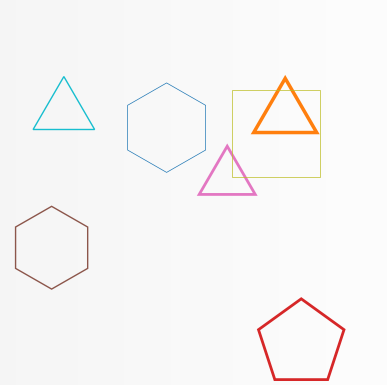[{"shape": "hexagon", "thickness": 0.5, "radius": 0.58, "center": [0.43, 0.668]}, {"shape": "triangle", "thickness": 2.5, "radius": 0.47, "center": [0.736, 0.703]}, {"shape": "pentagon", "thickness": 2, "radius": 0.58, "center": [0.777, 0.108]}, {"shape": "hexagon", "thickness": 1, "radius": 0.54, "center": [0.133, 0.357]}, {"shape": "triangle", "thickness": 2, "radius": 0.42, "center": [0.586, 0.537]}, {"shape": "square", "thickness": 0.5, "radius": 0.57, "center": [0.713, 0.653]}, {"shape": "triangle", "thickness": 1, "radius": 0.46, "center": [0.165, 0.709]}]